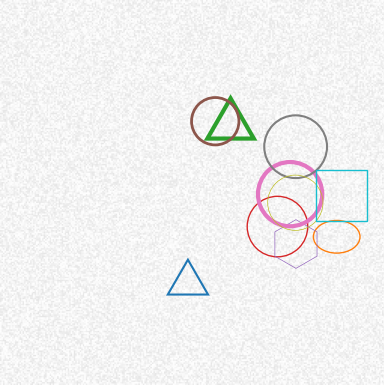[{"shape": "triangle", "thickness": 1.5, "radius": 0.3, "center": [0.488, 0.265]}, {"shape": "oval", "thickness": 1, "radius": 0.3, "center": [0.875, 0.385]}, {"shape": "triangle", "thickness": 3, "radius": 0.35, "center": [0.599, 0.675]}, {"shape": "circle", "thickness": 1, "radius": 0.39, "center": [0.721, 0.411]}, {"shape": "hexagon", "thickness": 0.5, "radius": 0.32, "center": [0.769, 0.366]}, {"shape": "circle", "thickness": 2, "radius": 0.31, "center": [0.559, 0.685]}, {"shape": "circle", "thickness": 3, "radius": 0.42, "center": [0.754, 0.496]}, {"shape": "circle", "thickness": 1.5, "radius": 0.41, "center": [0.768, 0.619]}, {"shape": "circle", "thickness": 0.5, "radius": 0.36, "center": [0.767, 0.473]}, {"shape": "square", "thickness": 1, "radius": 0.33, "center": [0.887, 0.493]}]